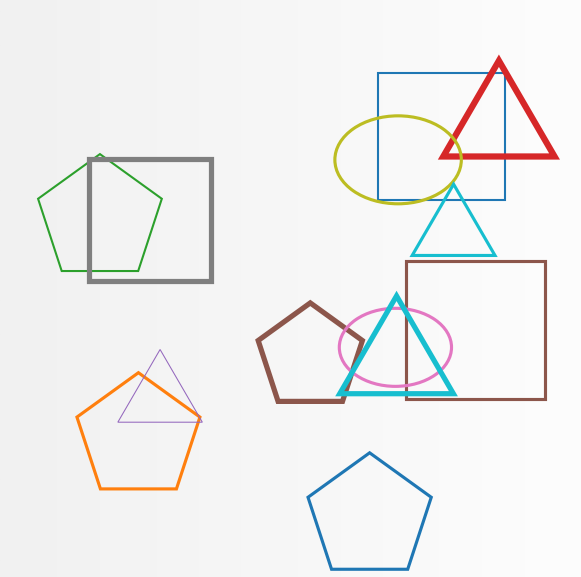[{"shape": "pentagon", "thickness": 1.5, "radius": 0.56, "center": [0.636, 0.104]}, {"shape": "square", "thickness": 1, "radius": 0.55, "center": [0.76, 0.762]}, {"shape": "pentagon", "thickness": 1.5, "radius": 0.56, "center": [0.238, 0.243]}, {"shape": "pentagon", "thickness": 1, "radius": 0.56, "center": [0.172, 0.62]}, {"shape": "triangle", "thickness": 3, "radius": 0.55, "center": [0.858, 0.783]}, {"shape": "triangle", "thickness": 0.5, "radius": 0.42, "center": [0.275, 0.31]}, {"shape": "pentagon", "thickness": 2.5, "radius": 0.47, "center": [0.534, 0.38]}, {"shape": "square", "thickness": 1.5, "radius": 0.6, "center": [0.817, 0.428]}, {"shape": "oval", "thickness": 1.5, "radius": 0.48, "center": [0.68, 0.398]}, {"shape": "square", "thickness": 2.5, "radius": 0.53, "center": [0.258, 0.618]}, {"shape": "oval", "thickness": 1.5, "radius": 0.54, "center": [0.685, 0.722]}, {"shape": "triangle", "thickness": 2.5, "radius": 0.56, "center": [0.682, 0.374]}, {"shape": "triangle", "thickness": 1.5, "radius": 0.41, "center": [0.78, 0.598]}]